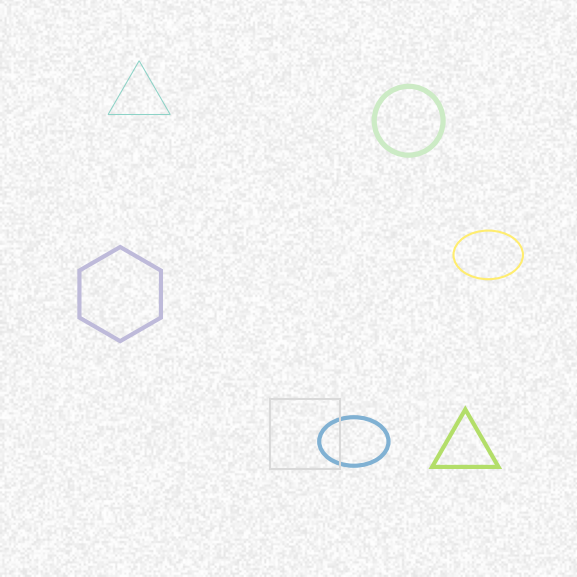[{"shape": "triangle", "thickness": 0.5, "radius": 0.31, "center": [0.241, 0.832]}, {"shape": "hexagon", "thickness": 2, "radius": 0.41, "center": [0.208, 0.49]}, {"shape": "oval", "thickness": 2, "radius": 0.3, "center": [0.613, 0.235]}, {"shape": "triangle", "thickness": 2, "radius": 0.33, "center": [0.806, 0.224]}, {"shape": "square", "thickness": 1, "radius": 0.3, "center": [0.529, 0.248]}, {"shape": "circle", "thickness": 2.5, "radius": 0.3, "center": [0.708, 0.79]}, {"shape": "oval", "thickness": 1, "radius": 0.3, "center": [0.845, 0.558]}]